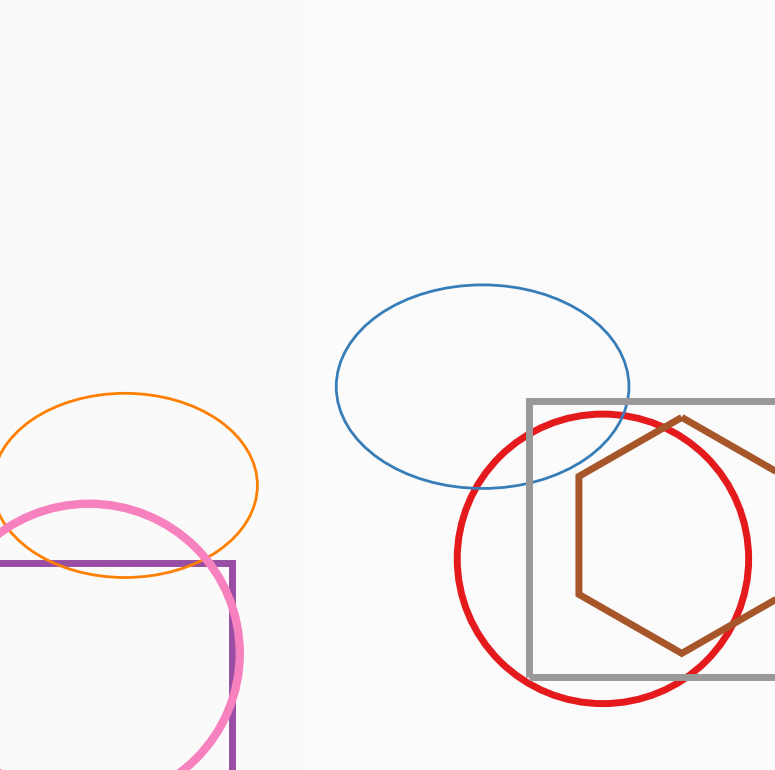[{"shape": "circle", "thickness": 2.5, "radius": 0.94, "center": [0.778, 0.274]}, {"shape": "oval", "thickness": 1, "radius": 0.94, "center": [0.623, 0.498]}, {"shape": "square", "thickness": 2.5, "radius": 0.82, "center": [0.136, 0.105]}, {"shape": "oval", "thickness": 1, "radius": 0.85, "center": [0.161, 0.37]}, {"shape": "hexagon", "thickness": 2.5, "radius": 0.77, "center": [0.88, 0.305]}, {"shape": "circle", "thickness": 3, "radius": 0.97, "center": [0.115, 0.152]}, {"shape": "square", "thickness": 2.5, "radius": 0.9, "center": [0.862, 0.3]}]